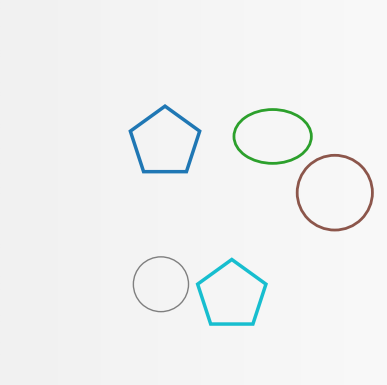[{"shape": "pentagon", "thickness": 2.5, "radius": 0.47, "center": [0.426, 0.63]}, {"shape": "oval", "thickness": 2, "radius": 0.5, "center": [0.704, 0.646]}, {"shape": "circle", "thickness": 2, "radius": 0.49, "center": [0.864, 0.5]}, {"shape": "circle", "thickness": 1, "radius": 0.36, "center": [0.415, 0.262]}, {"shape": "pentagon", "thickness": 2.5, "radius": 0.46, "center": [0.598, 0.233]}]